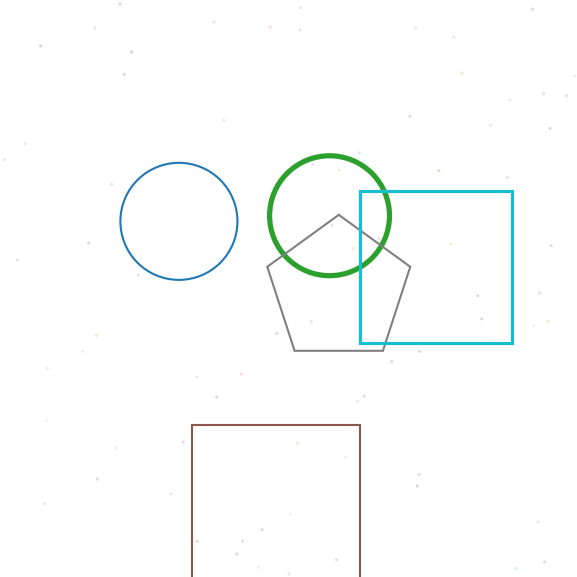[{"shape": "circle", "thickness": 1, "radius": 0.51, "center": [0.31, 0.616]}, {"shape": "circle", "thickness": 2.5, "radius": 0.52, "center": [0.571, 0.626]}, {"shape": "square", "thickness": 1, "radius": 0.73, "center": [0.477, 0.118]}, {"shape": "pentagon", "thickness": 1, "radius": 0.65, "center": [0.587, 0.497]}, {"shape": "square", "thickness": 1.5, "radius": 0.66, "center": [0.756, 0.537]}]